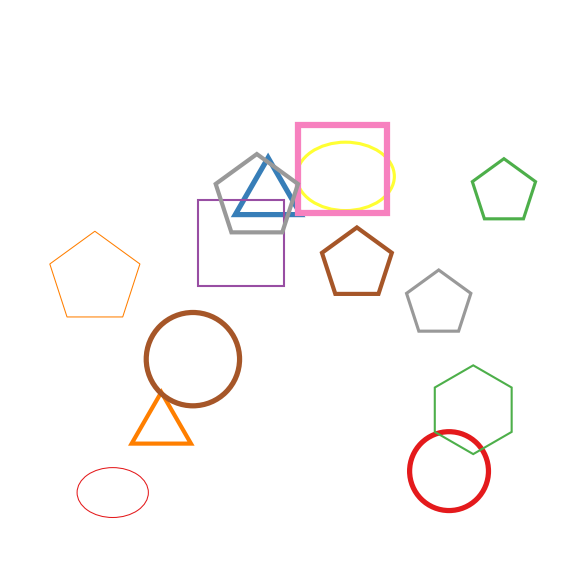[{"shape": "circle", "thickness": 2.5, "radius": 0.34, "center": [0.778, 0.183]}, {"shape": "oval", "thickness": 0.5, "radius": 0.31, "center": [0.195, 0.146]}, {"shape": "triangle", "thickness": 2.5, "radius": 0.33, "center": [0.464, 0.66]}, {"shape": "pentagon", "thickness": 1.5, "radius": 0.29, "center": [0.873, 0.667]}, {"shape": "hexagon", "thickness": 1, "radius": 0.38, "center": [0.819, 0.29]}, {"shape": "square", "thickness": 1, "radius": 0.37, "center": [0.418, 0.578]}, {"shape": "pentagon", "thickness": 0.5, "radius": 0.41, "center": [0.164, 0.517]}, {"shape": "triangle", "thickness": 2, "radius": 0.3, "center": [0.279, 0.261]}, {"shape": "oval", "thickness": 1.5, "radius": 0.42, "center": [0.598, 0.694]}, {"shape": "pentagon", "thickness": 2, "radius": 0.32, "center": [0.618, 0.542]}, {"shape": "circle", "thickness": 2.5, "radius": 0.4, "center": [0.334, 0.377]}, {"shape": "square", "thickness": 3, "radius": 0.38, "center": [0.593, 0.706]}, {"shape": "pentagon", "thickness": 2, "radius": 0.37, "center": [0.445, 0.657]}, {"shape": "pentagon", "thickness": 1.5, "radius": 0.29, "center": [0.76, 0.473]}]